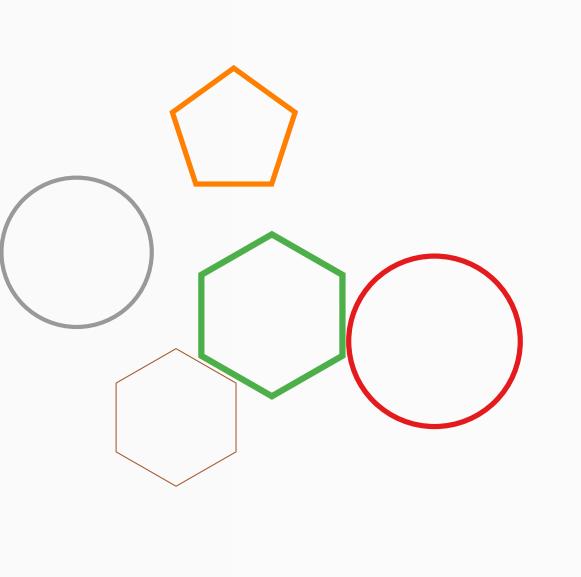[{"shape": "circle", "thickness": 2.5, "radius": 0.74, "center": [0.747, 0.408]}, {"shape": "hexagon", "thickness": 3, "radius": 0.7, "center": [0.468, 0.453]}, {"shape": "pentagon", "thickness": 2.5, "radius": 0.55, "center": [0.402, 0.77]}, {"shape": "hexagon", "thickness": 0.5, "radius": 0.6, "center": [0.303, 0.276]}, {"shape": "circle", "thickness": 2, "radius": 0.65, "center": [0.132, 0.562]}]